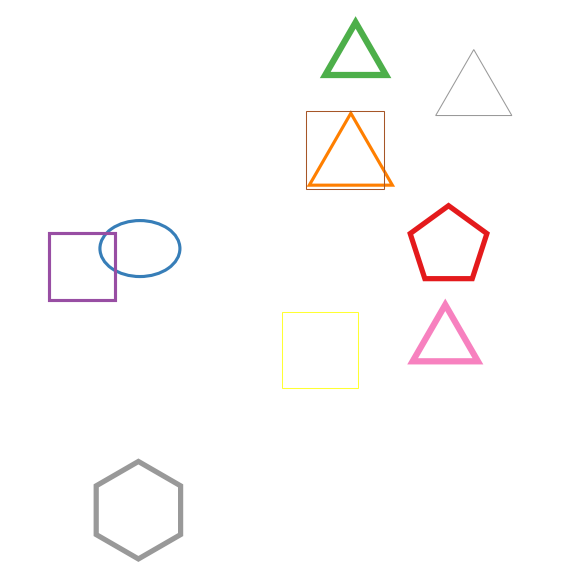[{"shape": "pentagon", "thickness": 2.5, "radius": 0.35, "center": [0.777, 0.573]}, {"shape": "oval", "thickness": 1.5, "radius": 0.35, "center": [0.242, 0.569]}, {"shape": "triangle", "thickness": 3, "radius": 0.3, "center": [0.616, 0.9]}, {"shape": "square", "thickness": 1.5, "radius": 0.29, "center": [0.142, 0.537]}, {"shape": "triangle", "thickness": 1.5, "radius": 0.42, "center": [0.608, 0.72]}, {"shape": "square", "thickness": 0.5, "radius": 0.33, "center": [0.554, 0.393]}, {"shape": "square", "thickness": 0.5, "radius": 0.34, "center": [0.597, 0.739]}, {"shape": "triangle", "thickness": 3, "radius": 0.33, "center": [0.771, 0.406]}, {"shape": "triangle", "thickness": 0.5, "radius": 0.38, "center": [0.82, 0.837]}, {"shape": "hexagon", "thickness": 2.5, "radius": 0.42, "center": [0.24, 0.116]}]